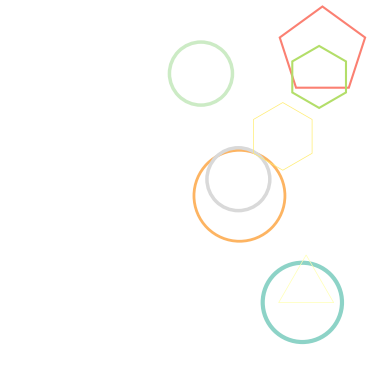[{"shape": "circle", "thickness": 3, "radius": 0.51, "center": [0.785, 0.215]}, {"shape": "triangle", "thickness": 0.5, "radius": 0.41, "center": [0.795, 0.255]}, {"shape": "pentagon", "thickness": 1.5, "radius": 0.58, "center": [0.837, 0.867]}, {"shape": "circle", "thickness": 2, "radius": 0.59, "center": [0.622, 0.492]}, {"shape": "hexagon", "thickness": 1.5, "radius": 0.4, "center": [0.829, 0.8]}, {"shape": "circle", "thickness": 2.5, "radius": 0.41, "center": [0.619, 0.535]}, {"shape": "circle", "thickness": 2.5, "radius": 0.41, "center": [0.522, 0.809]}, {"shape": "hexagon", "thickness": 0.5, "radius": 0.44, "center": [0.735, 0.646]}]